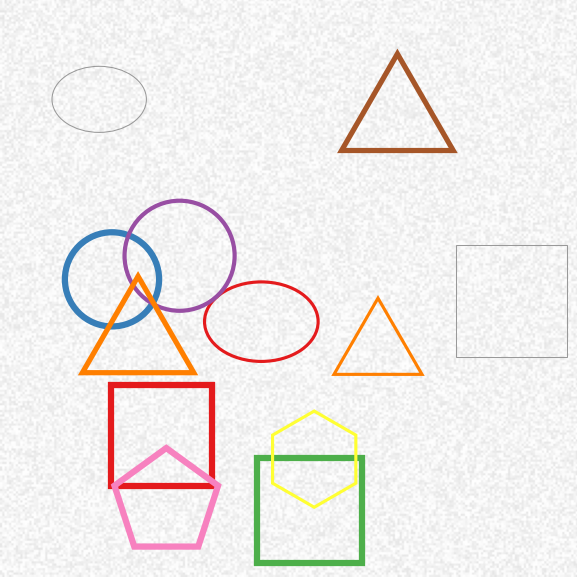[{"shape": "square", "thickness": 3, "radius": 0.44, "center": [0.28, 0.245]}, {"shape": "oval", "thickness": 1.5, "radius": 0.49, "center": [0.453, 0.442]}, {"shape": "circle", "thickness": 3, "radius": 0.41, "center": [0.194, 0.515]}, {"shape": "square", "thickness": 3, "radius": 0.46, "center": [0.536, 0.115]}, {"shape": "circle", "thickness": 2, "radius": 0.48, "center": [0.311, 0.556]}, {"shape": "triangle", "thickness": 1.5, "radius": 0.44, "center": [0.655, 0.395]}, {"shape": "triangle", "thickness": 2.5, "radius": 0.56, "center": [0.239, 0.409]}, {"shape": "hexagon", "thickness": 1.5, "radius": 0.42, "center": [0.544, 0.204]}, {"shape": "triangle", "thickness": 2.5, "radius": 0.56, "center": [0.688, 0.794]}, {"shape": "pentagon", "thickness": 3, "radius": 0.47, "center": [0.288, 0.129]}, {"shape": "square", "thickness": 0.5, "radius": 0.48, "center": [0.885, 0.478]}, {"shape": "oval", "thickness": 0.5, "radius": 0.41, "center": [0.172, 0.827]}]